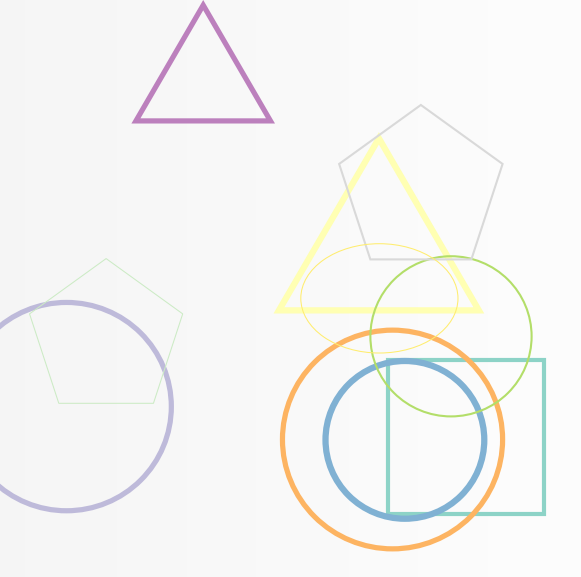[{"shape": "square", "thickness": 2, "radius": 0.67, "center": [0.802, 0.242]}, {"shape": "triangle", "thickness": 3, "radius": 0.99, "center": [0.652, 0.561]}, {"shape": "circle", "thickness": 2.5, "radius": 0.9, "center": [0.114, 0.295]}, {"shape": "circle", "thickness": 3, "radius": 0.68, "center": [0.697, 0.237]}, {"shape": "circle", "thickness": 2.5, "radius": 0.95, "center": [0.675, 0.238]}, {"shape": "circle", "thickness": 1, "radius": 0.69, "center": [0.776, 0.417]}, {"shape": "pentagon", "thickness": 1, "radius": 0.74, "center": [0.724, 0.67]}, {"shape": "triangle", "thickness": 2.5, "radius": 0.67, "center": [0.35, 0.857]}, {"shape": "pentagon", "thickness": 0.5, "radius": 0.69, "center": [0.183, 0.413]}, {"shape": "oval", "thickness": 0.5, "radius": 0.68, "center": [0.653, 0.482]}]